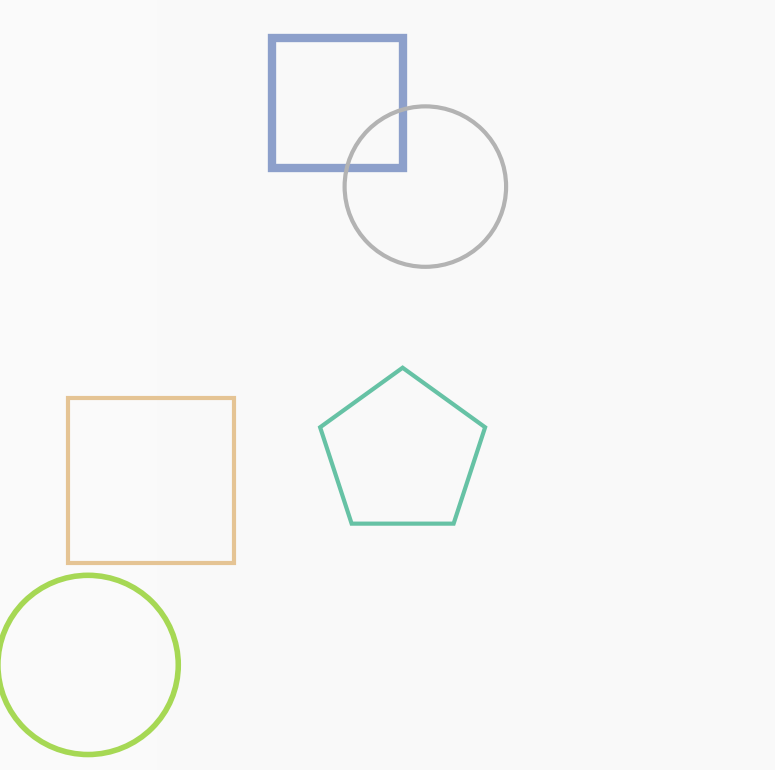[{"shape": "pentagon", "thickness": 1.5, "radius": 0.56, "center": [0.52, 0.41]}, {"shape": "square", "thickness": 3, "radius": 0.42, "center": [0.435, 0.866]}, {"shape": "circle", "thickness": 2, "radius": 0.58, "center": [0.114, 0.136]}, {"shape": "square", "thickness": 1.5, "radius": 0.54, "center": [0.195, 0.376]}, {"shape": "circle", "thickness": 1.5, "radius": 0.52, "center": [0.549, 0.758]}]